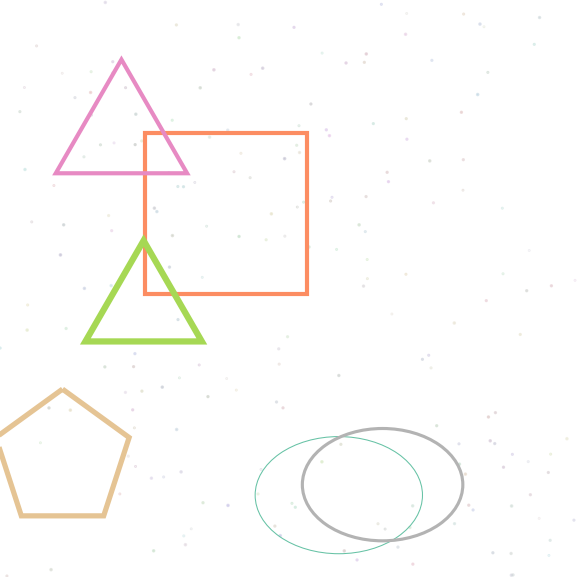[{"shape": "oval", "thickness": 0.5, "radius": 0.72, "center": [0.587, 0.142]}, {"shape": "square", "thickness": 2, "radius": 0.7, "center": [0.391, 0.629]}, {"shape": "triangle", "thickness": 2, "radius": 0.66, "center": [0.21, 0.765]}, {"shape": "triangle", "thickness": 3, "radius": 0.58, "center": [0.249, 0.466]}, {"shape": "pentagon", "thickness": 2.5, "radius": 0.61, "center": [0.108, 0.204]}, {"shape": "oval", "thickness": 1.5, "radius": 0.69, "center": [0.662, 0.16]}]